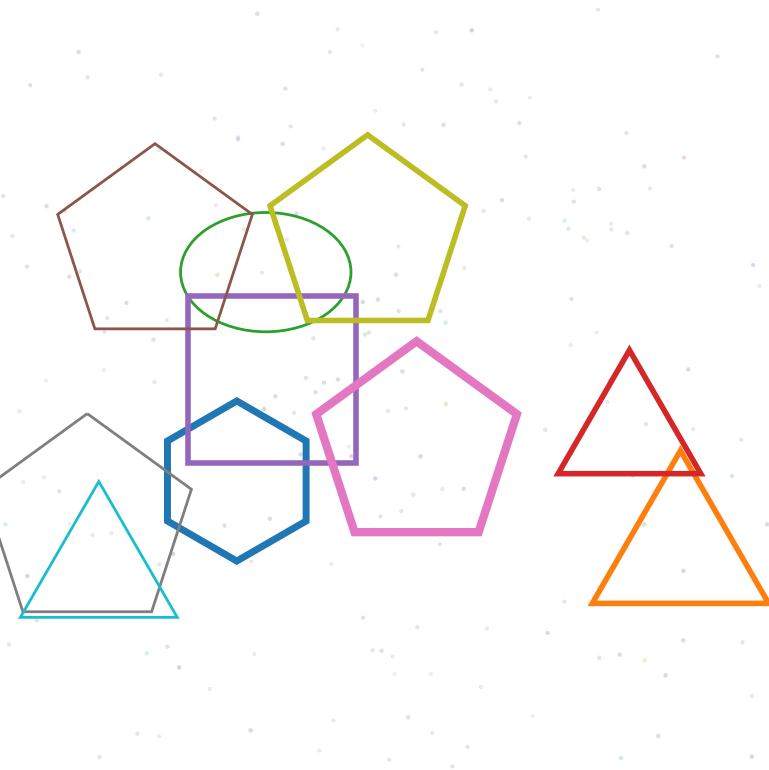[{"shape": "hexagon", "thickness": 2.5, "radius": 0.52, "center": [0.308, 0.375]}, {"shape": "triangle", "thickness": 2, "radius": 0.66, "center": [0.884, 0.283]}, {"shape": "oval", "thickness": 1, "radius": 0.55, "center": [0.345, 0.647]}, {"shape": "triangle", "thickness": 2, "radius": 0.53, "center": [0.817, 0.438]}, {"shape": "square", "thickness": 2, "radius": 0.54, "center": [0.353, 0.507]}, {"shape": "pentagon", "thickness": 1, "radius": 0.66, "center": [0.201, 0.68]}, {"shape": "pentagon", "thickness": 3, "radius": 0.69, "center": [0.541, 0.42]}, {"shape": "pentagon", "thickness": 1, "radius": 0.71, "center": [0.113, 0.321]}, {"shape": "pentagon", "thickness": 2, "radius": 0.67, "center": [0.477, 0.692]}, {"shape": "triangle", "thickness": 1, "radius": 0.59, "center": [0.128, 0.257]}]